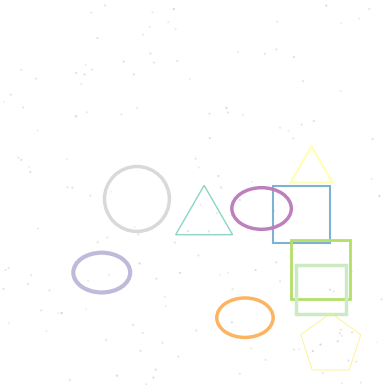[{"shape": "triangle", "thickness": 1, "radius": 0.43, "center": [0.53, 0.433]}, {"shape": "triangle", "thickness": 1.5, "radius": 0.31, "center": [0.809, 0.557]}, {"shape": "oval", "thickness": 3, "radius": 0.37, "center": [0.264, 0.292]}, {"shape": "square", "thickness": 1.5, "radius": 0.37, "center": [0.783, 0.443]}, {"shape": "oval", "thickness": 2.5, "radius": 0.37, "center": [0.636, 0.175]}, {"shape": "square", "thickness": 2, "radius": 0.39, "center": [0.832, 0.301]}, {"shape": "circle", "thickness": 2.5, "radius": 0.42, "center": [0.356, 0.483]}, {"shape": "oval", "thickness": 2.5, "radius": 0.39, "center": [0.679, 0.458]}, {"shape": "square", "thickness": 2.5, "radius": 0.32, "center": [0.834, 0.248]}, {"shape": "pentagon", "thickness": 0.5, "radius": 0.41, "center": [0.859, 0.105]}]